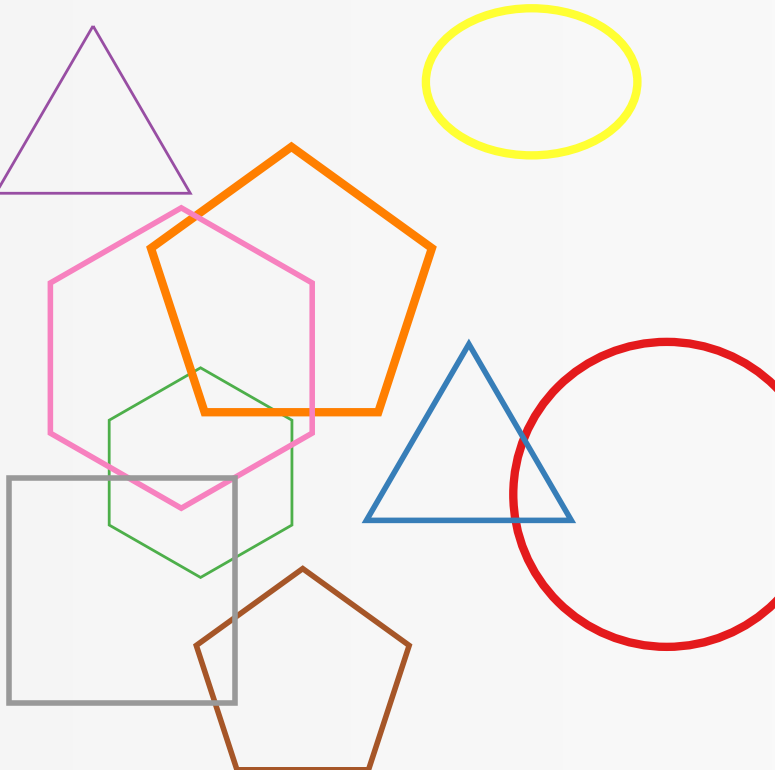[{"shape": "circle", "thickness": 3, "radius": 0.99, "center": [0.86, 0.358]}, {"shape": "triangle", "thickness": 2, "radius": 0.76, "center": [0.605, 0.4]}, {"shape": "hexagon", "thickness": 1, "radius": 0.68, "center": [0.259, 0.386]}, {"shape": "triangle", "thickness": 1, "radius": 0.72, "center": [0.12, 0.821]}, {"shape": "pentagon", "thickness": 3, "radius": 0.95, "center": [0.376, 0.619]}, {"shape": "oval", "thickness": 3, "radius": 0.68, "center": [0.686, 0.894]}, {"shape": "pentagon", "thickness": 2, "radius": 0.72, "center": [0.391, 0.117]}, {"shape": "hexagon", "thickness": 2, "radius": 0.98, "center": [0.234, 0.535]}, {"shape": "square", "thickness": 2, "radius": 0.73, "center": [0.158, 0.233]}]